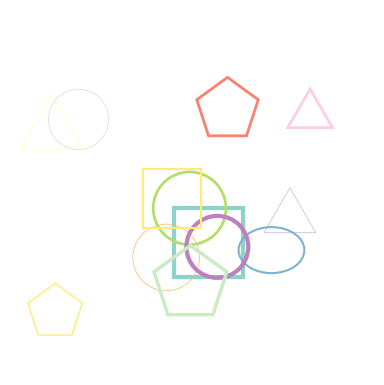[{"shape": "square", "thickness": 3, "radius": 0.45, "center": [0.542, 0.371]}, {"shape": "triangle", "thickness": 0.5, "radius": 0.47, "center": [0.134, 0.66]}, {"shape": "triangle", "thickness": 0.5, "radius": 0.39, "center": [0.753, 0.434]}, {"shape": "pentagon", "thickness": 2, "radius": 0.42, "center": [0.591, 0.715]}, {"shape": "oval", "thickness": 1.5, "radius": 0.43, "center": [0.705, 0.35]}, {"shape": "circle", "thickness": 0.5, "radius": 0.43, "center": [0.432, 0.331]}, {"shape": "circle", "thickness": 2, "radius": 0.47, "center": [0.492, 0.459]}, {"shape": "triangle", "thickness": 2, "radius": 0.34, "center": [0.806, 0.702]}, {"shape": "circle", "thickness": 0.5, "radius": 0.39, "center": [0.204, 0.69]}, {"shape": "circle", "thickness": 3, "radius": 0.4, "center": [0.565, 0.359]}, {"shape": "pentagon", "thickness": 2.5, "radius": 0.5, "center": [0.495, 0.263]}, {"shape": "square", "thickness": 1.5, "radius": 0.38, "center": [0.446, 0.484]}, {"shape": "pentagon", "thickness": 1, "radius": 0.37, "center": [0.143, 0.19]}]